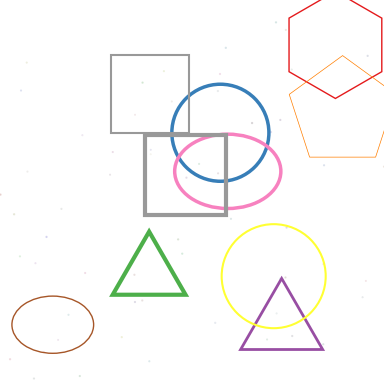[{"shape": "hexagon", "thickness": 1, "radius": 0.7, "center": [0.871, 0.883]}, {"shape": "circle", "thickness": 2.5, "radius": 0.63, "center": [0.572, 0.655]}, {"shape": "triangle", "thickness": 3, "radius": 0.55, "center": [0.387, 0.289]}, {"shape": "triangle", "thickness": 2, "radius": 0.62, "center": [0.732, 0.154]}, {"shape": "pentagon", "thickness": 0.5, "radius": 0.73, "center": [0.89, 0.71]}, {"shape": "circle", "thickness": 1.5, "radius": 0.68, "center": [0.711, 0.283]}, {"shape": "oval", "thickness": 1, "radius": 0.53, "center": [0.137, 0.157]}, {"shape": "oval", "thickness": 2.5, "radius": 0.69, "center": [0.592, 0.555]}, {"shape": "square", "thickness": 1.5, "radius": 0.5, "center": [0.389, 0.755]}, {"shape": "square", "thickness": 3, "radius": 0.52, "center": [0.482, 0.545]}]